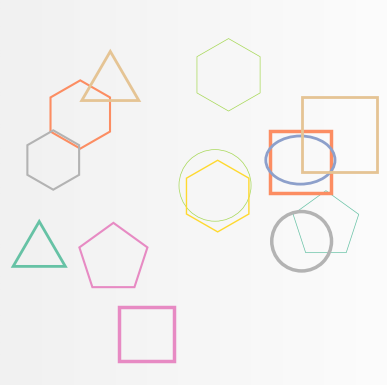[{"shape": "triangle", "thickness": 2, "radius": 0.39, "center": [0.101, 0.347]}, {"shape": "pentagon", "thickness": 0.5, "radius": 0.45, "center": [0.841, 0.416]}, {"shape": "hexagon", "thickness": 1.5, "radius": 0.44, "center": [0.207, 0.703]}, {"shape": "square", "thickness": 2.5, "radius": 0.4, "center": [0.775, 0.579]}, {"shape": "oval", "thickness": 2, "radius": 0.45, "center": [0.775, 0.584]}, {"shape": "square", "thickness": 2.5, "radius": 0.35, "center": [0.379, 0.133]}, {"shape": "pentagon", "thickness": 1.5, "radius": 0.46, "center": [0.293, 0.329]}, {"shape": "hexagon", "thickness": 0.5, "radius": 0.47, "center": [0.59, 0.806]}, {"shape": "circle", "thickness": 0.5, "radius": 0.46, "center": [0.555, 0.518]}, {"shape": "hexagon", "thickness": 1, "radius": 0.46, "center": [0.562, 0.491]}, {"shape": "triangle", "thickness": 2, "radius": 0.43, "center": [0.285, 0.781]}, {"shape": "square", "thickness": 2, "radius": 0.48, "center": [0.876, 0.651]}, {"shape": "circle", "thickness": 2.5, "radius": 0.39, "center": [0.778, 0.373]}, {"shape": "hexagon", "thickness": 1.5, "radius": 0.39, "center": [0.137, 0.584]}]